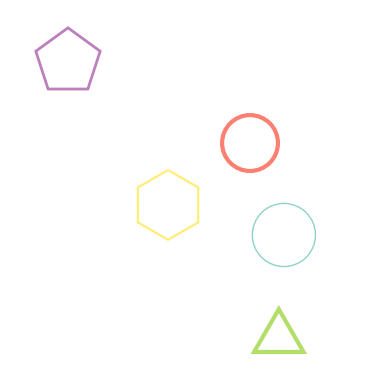[{"shape": "circle", "thickness": 1, "radius": 0.41, "center": [0.737, 0.39]}, {"shape": "circle", "thickness": 3, "radius": 0.36, "center": [0.649, 0.628]}, {"shape": "triangle", "thickness": 3, "radius": 0.37, "center": [0.724, 0.123]}, {"shape": "pentagon", "thickness": 2, "radius": 0.44, "center": [0.177, 0.84]}, {"shape": "hexagon", "thickness": 1.5, "radius": 0.45, "center": [0.436, 0.468]}]